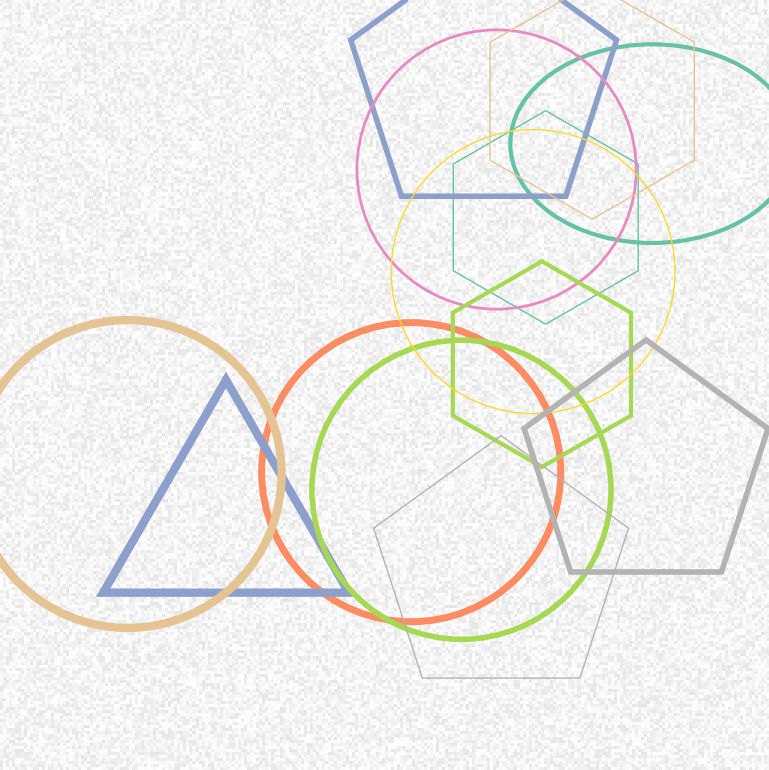[{"shape": "hexagon", "thickness": 0.5, "radius": 0.69, "center": [0.709, 0.718]}, {"shape": "oval", "thickness": 1.5, "radius": 0.92, "center": [0.847, 0.813]}, {"shape": "circle", "thickness": 2.5, "radius": 0.97, "center": [0.534, 0.387]}, {"shape": "pentagon", "thickness": 2, "radius": 0.91, "center": [0.628, 0.892]}, {"shape": "triangle", "thickness": 3, "radius": 0.92, "center": [0.293, 0.322]}, {"shape": "circle", "thickness": 1, "radius": 0.91, "center": [0.645, 0.78]}, {"shape": "hexagon", "thickness": 1.5, "radius": 0.67, "center": [0.704, 0.527]}, {"shape": "circle", "thickness": 2, "radius": 0.97, "center": [0.599, 0.364]}, {"shape": "circle", "thickness": 0.5, "radius": 0.92, "center": [0.692, 0.647]}, {"shape": "hexagon", "thickness": 0.5, "radius": 0.77, "center": [0.769, 0.869]}, {"shape": "circle", "thickness": 3, "radius": 1.0, "center": [0.166, 0.384]}, {"shape": "pentagon", "thickness": 2, "radius": 0.83, "center": [0.839, 0.392]}, {"shape": "pentagon", "thickness": 0.5, "radius": 0.87, "center": [0.651, 0.26]}]